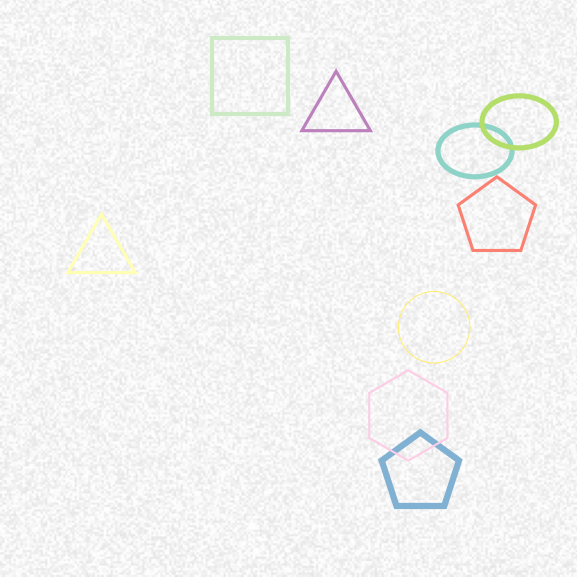[{"shape": "oval", "thickness": 2.5, "radius": 0.32, "center": [0.822, 0.738]}, {"shape": "triangle", "thickness": 1.5, "radius": 0.34, "center": [0.176, 0.561]}, {"shape": "pentagon", "thickness": 1.5, "radius": 0.35, "center": [0.86, 0.622]}, {"shape": "pentagon", "thickness": 3, "radius": 0.35, "center": [0.728, 0.18]}, {"shape": "oval", "thickness": 2.5, "radius": 0.32, "center": [0.899, 0.788]}, {"shape": "hexagon", "thickness": 1, "radius": 0.39, "center": [0.707, 0.28]}, {"shape": "triangle", "thickness": 1.5, "radius": 0.34, "center": [0.582, 0.807]}, {"shape": "square", "thickness": 2, "radius": 0.33, "center": [0.433, 0.867]}, {"shape": "circle", "thickness": 0.5, "radius": 0.31, "center": [0.752, 0.432]}]